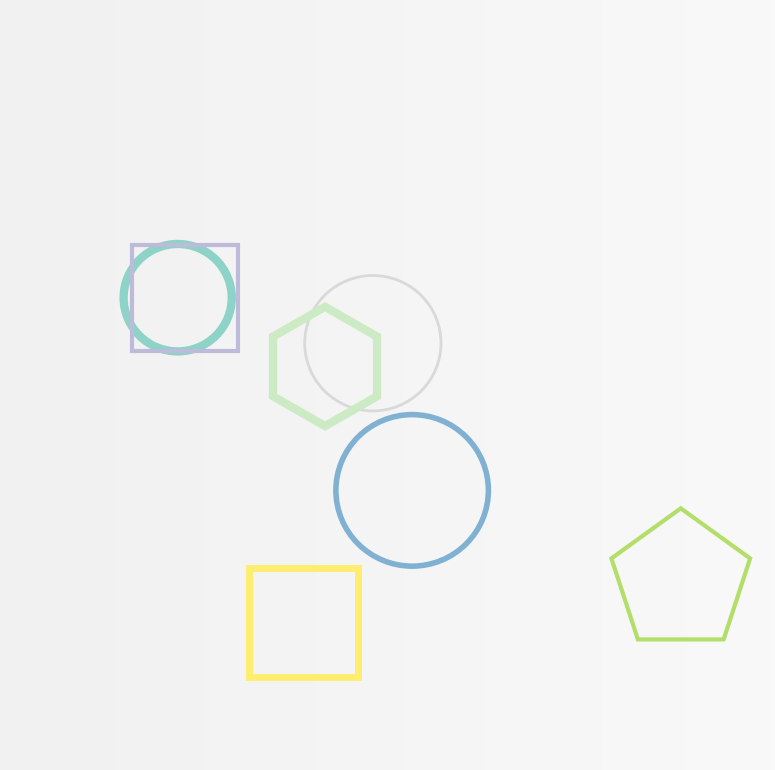[{"shape": "circle", "thickness": 3, "radius": 0.35, "center": [0.229, 0.613]}, {"shape": "square", "thickness": 1.5, "radius": 0.34, "center": [0.239, 0.613]}, {"shape": "circle", "thickness": 2, "radius": 0.49, "center": [0.532, 0.363]}, {"shape": "pentagon", "thickness": 1.5, "radius": 0.47, "center": [0.878, 0.246]}, {"shape": "circle", "thickness": 1, "radius": 0.44, "center": [0.481, 0.554]}, {"shape": "hexagon", "thickness": 3, "radius": 0.39, "center": [0.419, 0.524]}, {"shape": "square", "thickness": 2.5, "radius": 0.35, "center": [0.391, 0.192]}]